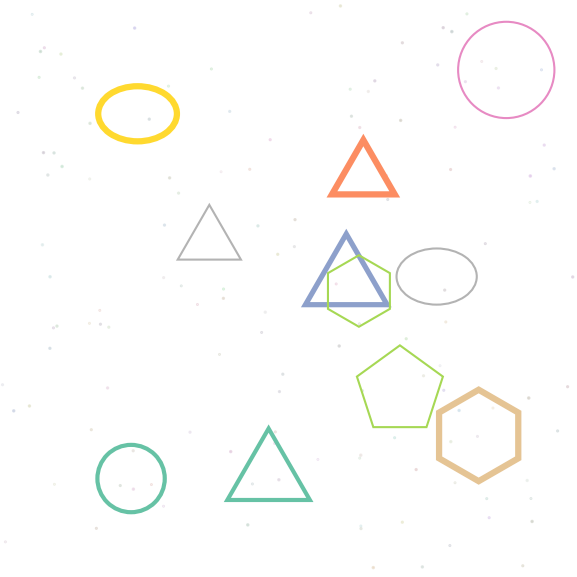[{"shape": "triangle", "thickness": 2, "radius": 0.41, "center": [0.465, 0.175]}, {"shape": "circle", "thickness": 2, "radius": 0.29, "center": [0.227, 0.17]}, {"shape": "triangle", "thickness": 3, "radius": 0.31, "center": [0.629, 0.694]}, {"shape": "triangle", "thickness": 2.5, "radius": 0.41, "center": [0.6, 0.512]}, {"shape": "circle", "thickness": 1, "radius": 0.42, "center": [0.877, 0.878]}, {"shape": "pentagon", "thickness": 1, "radius": 0.39, "center": [0.692, 0.323]}, {"shape": "hexagon", "thickness": 1, "radius": 0.31, "center": [0.622, 0.495]}, {"shape": "oval", "thickness": 3, "radius": 0.34, "center": [0.238, 0.802]}, {"shape": "hexagon", "thickness": 3, "radius": 0.4, "center": [0.829, 0.245]}, {"shape": "oval", "thickness": 1, "radius": 0.35, "center": [0.756, 0.52]}, {"shape": "triangle", "thickness": 1, "radius": 0.32, "center": [0.362, 0.581]}]